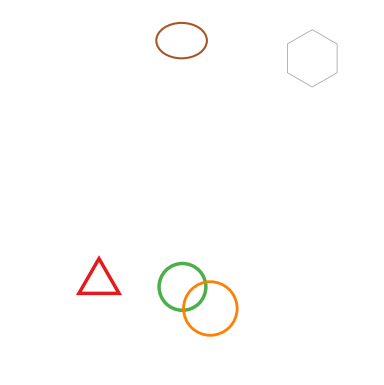[{"shape": "triangle", "thickness": 2.5, "radius": 0.3, "center": [0.257, 0.268]}, {"shape": "circle", "thickness": 2.5, "radius": 0.3, "center": [0.474, 0.255]}, {"shape": "circle", "thickness": 2, "radius": 0.35, "center": [0.546, 0.199]}, {"shape": "oval", "thickness": 1.5, "radius": 0.33, "center": [0.472, 0.894]}, {"shape": "hexagon", "thickness": 0.5, "radius": 0.37, "center": [0.811, 0.848]}]